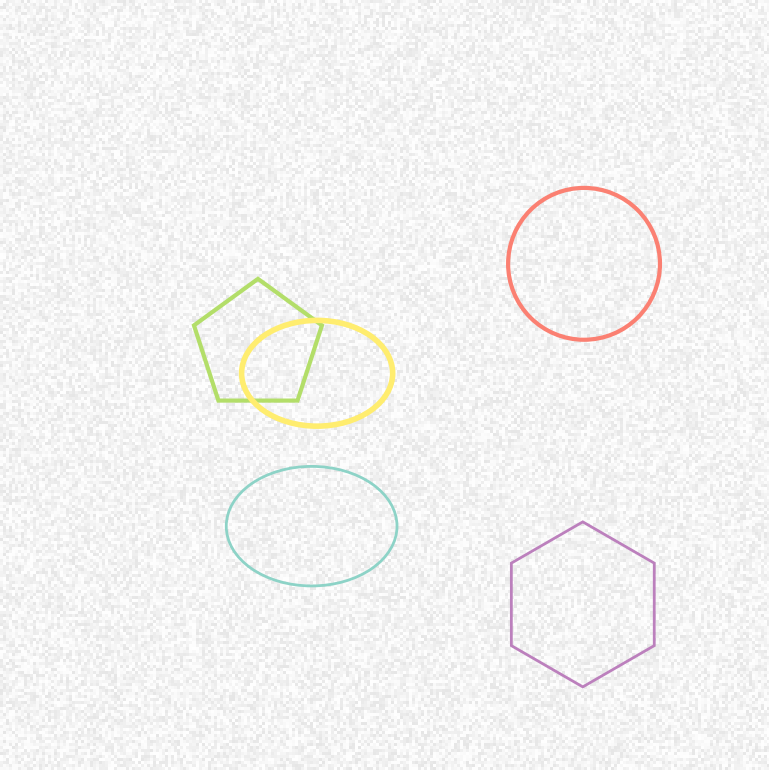[{"shape": "oval", "thickness": 1, "radius": 0.55, "center": [0.405, 0.317]}, {"shape": "circle", "thickness": 1.5, "radius": 0.49, "center": [0.758, 0.657]}, {"shape": "pentagon", "thickness": 1.5, "radius": 0.44, "center": [0.335, 0.55]}, {"shape": "hexagon", "thickness": 1, "radius": 0.54, "center": [0.757, 0.215]}, {"shape": "oval", "thickness": 2, "radius": 0.49, "center": [0.412, 0.515]}]